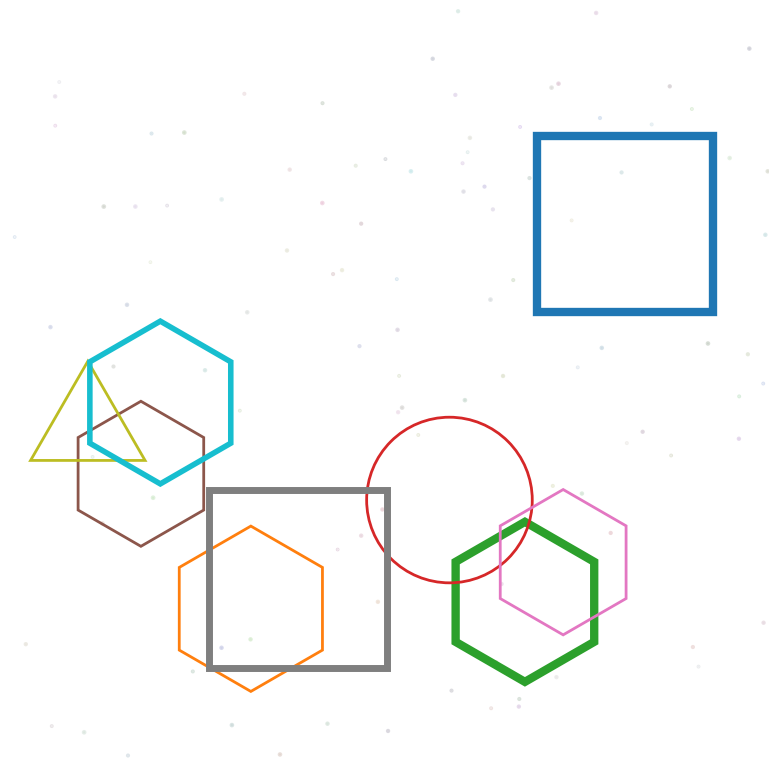[{"shape": "square", "thickness": 3, "radius": 0.57, "center": [0.812, 0.709]}, {"shape": "hexagon", "thickness": 1, "radius": 0.54, "center": [0.326, 0.209]}, {"shape": "hexagon", "thickness": 3, "radius": 0.52, "center": [0.682, 0.218]}, {"shape": "circle", "thickness": 1, "radius": 0.54, "center": [0.584, 0.351]}, {"shape": "hexagon", "thickness": 1, "radius": 0.47, "center": [0.183, 0.385]}, {"shape": "hexagon", "thickness": 1, "radius": 0.47, "center": [0.731, 0.27]}, {"shape": "square", "thickness": 2.5, "radius": 0.58, "center": [0.387, 0.248]}, {"shape": "triangle", "thickness": 1, "radius": 0.43, "center": [0.114, 0.445]}, {"shape": "hexagon", "thickness": 2, "radius": 0.53, "center": [0.208, 0.477]}]